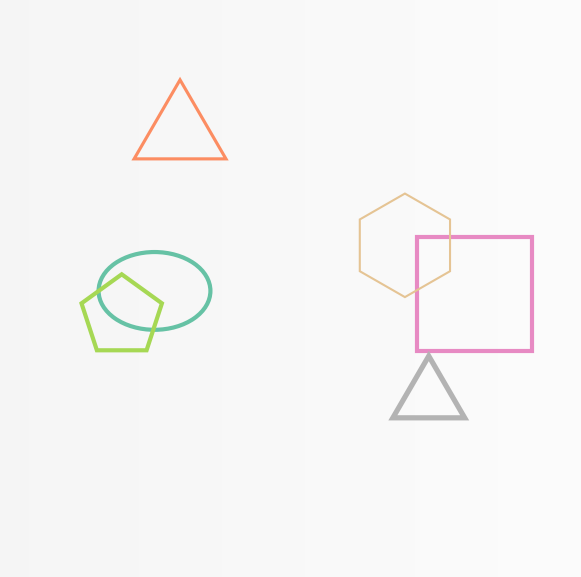[{"shape": "oval", "thickness": 2, "radius": 0.48, "center": [0.266, 0.495]}, {"shape": "triangle", "thickness": 1.5, "radius": 0.46, "center": [0.31, 0.77]}, {"shape": "square", "thickness": 2, "radius": 0.49, "center": [0.817, 0.489]}, {"shape": "pentagon", "thickness": 2, "radius": 0.36, "center": [0.209, 0.451]}, {"shape": "hexagon", "thickness": 1, "radius": 0.45, "center": [0.697, 0.574]}, {"shape": "triangle", "thickness": 2.5, "radius": 0.36, "center": [0.738, 0.311]}]